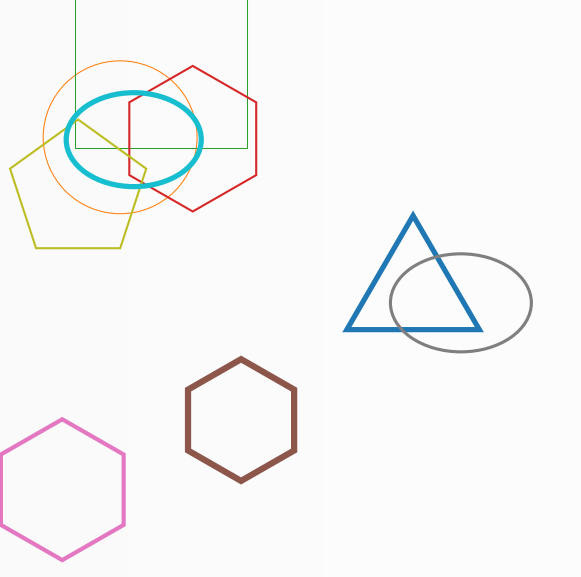[{"shape": "triangle", "thickness": 2.5, "radius": 0.66, "center": [0.711, 0.494]}, {"shape": "circle", "thickness": 0.5, "radius": 0.66, "center": [0.207, 0.761]}, {"shape": "square", "thickness": 0.5, "radius": 0.74, "center": [0.277, 0.892]}, {"shape": "hexagon", "thickness": 1, "radius": 0.63, "center": [0.332, 0.759]}, {"shape": "hexagon", "thickness": 3, "radius": 0.53, "center": [0.415, 0.272]}, {"shape": "hexagon", "thickness": 2, "radius": 0.61, "center": [0.107, 0.151]}, {"shape": "oval", "thickness": 1.5, "radius": 0.61, "center": [0.793, 0.475]}, {"shape": "pentagon", "thickness": 1, "radius": 0.62, "center": [0.134, 0.669]}, {"shape": "oval", "thickness": 2.5, "radius": 0.58, "center": [0.23, 0.757]}]